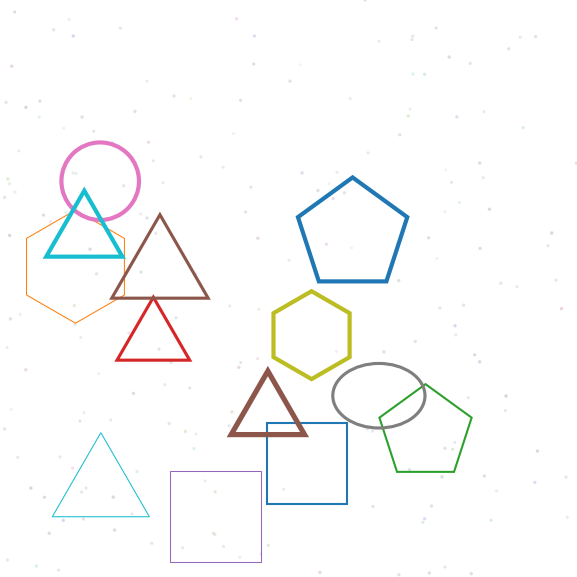[{"shape": "pentagon", "thickness": 2, "radius": 0.5, "center": [0.611, 0.592]}, {"shape": "square", "thickness": 1, "radius": 0.35, "center": [0.531, 0.197]}, {"shape": "hexagon", "thickness": 0.5, "radius": 0.49, "center": [0.131, 0.537]}, {"shape": "pentagon", "thickness": 1, "radius": 0.42, "center": [0.737, 0.25]}, {"shape": "triangle", "thickness": 1.5, "radius": 0.36, "center": [0.266, 0.412]}, {"shape": "square", "thickness": 0.5, "radius": 0.39, "center": [0.373, 0.105]}, {"shape": "triangle", "thickness": 2.5, "radius": 0.37, "center": [0.464, 0.283]}, {"shape": "triangle", "thickness": 1.5, "radius": 0.48, "center": [0.277, 0.531]}, {"shape": "circle", "thickness": 2, "radius": 0.34, "center": [0.174, 0.685]}, {"shape": "oval", "thickness": 1.5, "radius": 0.4, "center": [0.656, 0.314]}, {"shape": "hexagon", "thickness": 2, "radius": 0.38, "center": [0.539, 0.419]}, {"shape": "triangle", "thickness": 0.5, "radius": 0.49, "center": [0.175, 0.153]}, {"shape": "triangle", "thickness": 2, "radius": 0.38, "center": [0.146, 0.593]}]